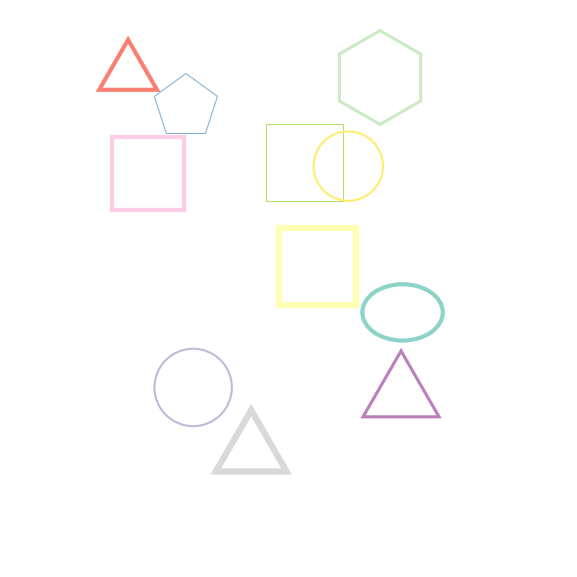[{"shape": "oval", "thickness": 2, "radius": 0.35, "center": [0.697, 0.458]}, {"shape": "square", "thickness": 3, "radius": 0.34, "center": [0.549, 0.538]}, {"shape": "circle", "thickness": 1, "radius": 0.34, "center": [0.334, 0.328]}, {"shape": "triangle", "thickness": 2, "radius": 0.29, "center": [0.222, 0.873]}, {"shape": "pentagon", "thickness": 0.5, "radius": 0.29, "center": [0.322, 0.814]}, {"shape": "square", "thickness": 0.5, "radius": 0.33, "center": [0.527, 0.717]}, {"shape": "square", "thickness": 2, "radius": 0.31, "center": [0.257, 0.699]}, {"shape": "triangle", "thickness": 3, "radius": 0.35, "center": [0.435, 0.218]}, {"shape": "triangle", "thickness": 1.5, "radius": 0.38, "center": [0.694, 0.315]}, {"shape": "hexagon", "thickness": 1.5, "radius": 0.41, "center": [0.658, 0.865]}, {"shape": "circle", "thickness": 1, "radius": 0.3, "center": [0.603, 0.711]}]